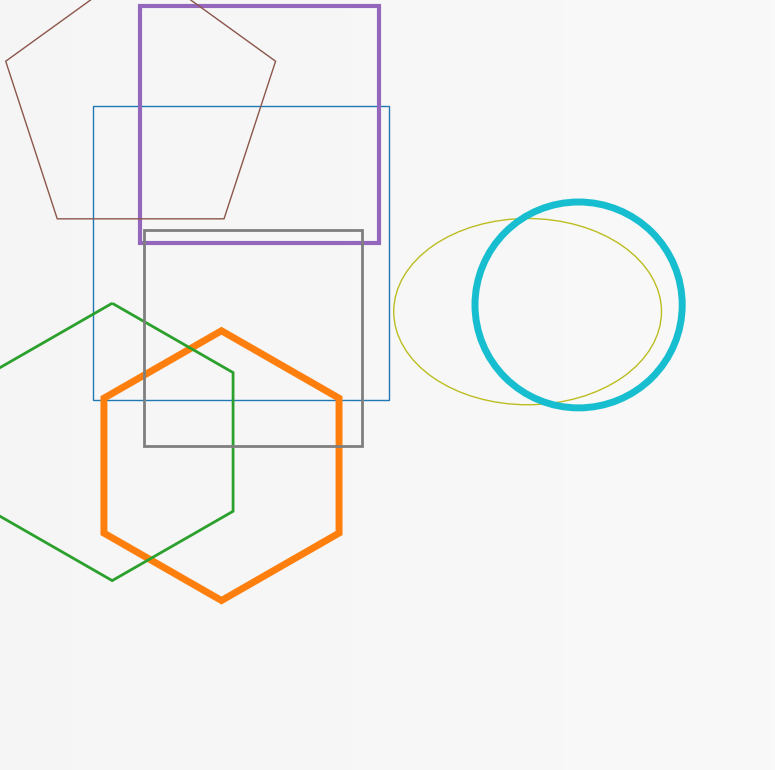[{"shape": "square", "thickness": 0.5, "radius": 0.96, "center": [0.311, 0.671]}, {"shape": "hexagon", "thickness": 2.5, "radius": 0.88, "center": [0.286, 0.395]}, {"shape": "hexagon", "thickness": 1, "radius": 0.9, "center": [0.145, 0.426]}, {"shape": "square", "thickness": 1.5, "radius": 0.77, "center": [0.335, 0.839]}, {"shape": "pentagon", "thickness": 0.5, "radius": 0.92, "center": [0.181, 0.864]}, {"shape": "square", "thickness": 1, "radius": 0.7, "center": [0.327, 0.561]}, {"shape": "oval", "thickness": 0.5, "radius": 0.86, "center": [0.681, 0.595]}, {"shape": "circle", "thickness": 2.5, "radius": 0.67, "center": [0.747, 0.604]}]